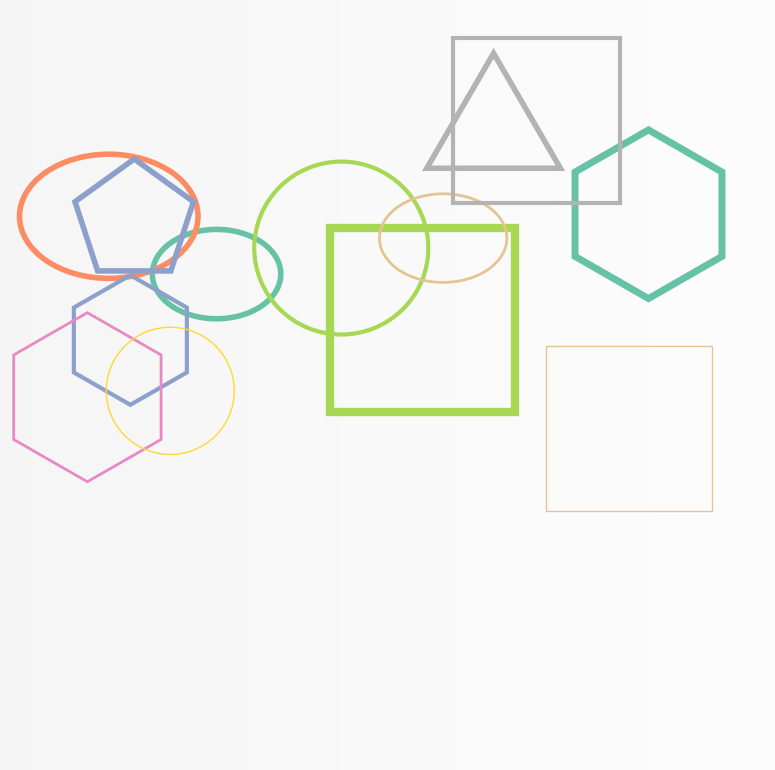[{"shape": "oval", "thickness": 2, "radius": 0.41, "center": [0.279, 0.644]}, {"shape": "hexagon", "thickness": 2.5, "radius": 0.55, "center": [0.837, 0.722]}, {"shape": "oval", "thickness": 2, "radius": 0.58, "center": [0.14, 0.719]}, {"shape": "hexagon", "thickness": 1.5, "radius": 0.42, "center": [0.168, 0.558]}, {"shape": "pentagon", "thickness": 2, "radius": 0.4, "center": [0.173, 0.713]}, {"shape": "hexagon", "thickness": 1, "radius": 0.55, "center": [0.113, 0.484]}, {"shape": "circle", "thickness": 1.5, "radius": 0.56, "center": [0.44, 0.678]}, {"shape": "square", "thickness": 3, "radius": 0.6, "center": [0.545, 0.584]}, {"shape": "circle", "thickness": 0.5, "radius": 0.41, "center": [0.22, 0.492]}, {"shape": "square", "thickness": 0.5, "radius": 0.53, "center": [0.812, 0.444]}, {"shape": "oval", "thickness": 1, "radius": 0.41, "center": [0.572, 0.691]}, {"shape": "triangle", "thickness": 2, "radius": 0.5, "center": [0.637, 0.831]}, {"shape": "square", "thickness": 1.5, "radius": 0.54, "center": [0.692, 0.843]}]